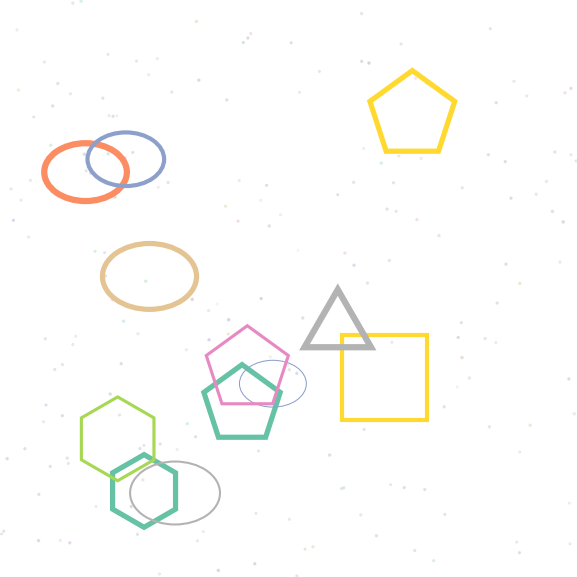[{"shape": "pentagon", "thickness": 2.5, "radius": 0.35, "center": [0.419, 0.298]}, {"shape": "hexagon", "thickness": 2.5, "radius": 0.31, "center": [0.249, 0.149]}, {"shape": "oval", "thickness": 3, "radius": 0.36, "center": [0.148, 0.701]}, {"shape": "oval", "thickness": 2, "radius": 0.33, "center": [0.218, 0.723]}, {"shape": "oval", "thickness": 0.5, "radius": 0.29, "center": [0.473, 0.335]}, {"shape": "pentagon", "thickness": 1.5, "radius": 0.37, "center": [0.428, 0.36]}, {"shape": "hexagon", "thickness": 1.5, "radius": 0.36, "center": [0.204, 0.239]}, {"shape": "square", "thickness": 2, "radius": 0.37, "center": [0.666, 0.345]}, {"shape": "pentagon", "thickness": 2.5, "radius": 0.39, "center": [0.714, 0.8]}, {"shape": "oval", "thickness": 2.5, "radius": 0.41, "center": [0.259, 0.52]}, {"shape": "oval", "thickness": 1, "radius": 0.39, "center": [0.303, 0.145]}, {"shape": "triangle", "thickness": 3, "radius": 0.33, "center": [0.585, 0.431]}]